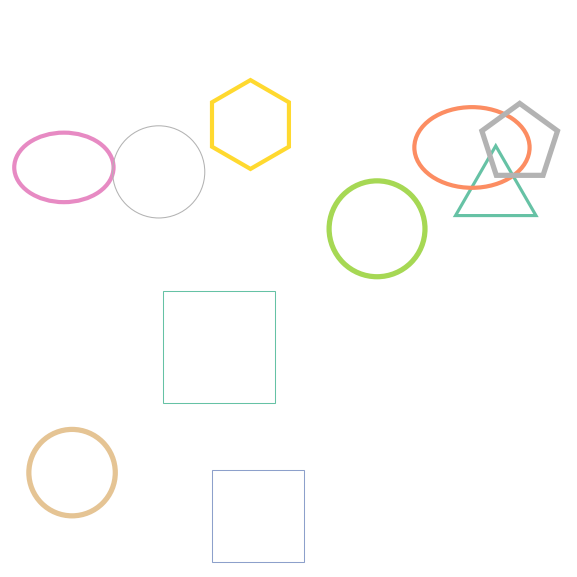[{"shape": "triangle", "thickness": 1.5, "radius": 0.4, "center": [0.858, 0.666]}, {"shape": "square", "thickness": 0.5, "radius": 0.48, "center": [0.38, 0.399]}, {"shape": "oval", "thickness": 2, "radius": 0.5, "center": [0.817, 0.744]}, {"shape": "square", "thickness": 0.5, "radius": 0.4, "center": [0.447, 0.105]}, {"shape": "oval", "thickness": 2, "radius": 0.43, "center": [0.111, 0.709]}, {"shape": "circle", "thickness": 2.5, "radius": 0.42, "center": [0.653, 0.603]}, {"shape": "hexagon", "thickness": 2, "radius": 0.38, "center": [0.434, 0.784]}, {"shape": "circle", "thickness": 2.5, "radius": 0.37, "center": [0.125, 0.181]}, {"shape": "pentagon", "thickness": 2.5, "radius": 0.34, "center": [0.9, 0.751]}, {"shape": "circle", "thickness": 0.5, "radius": 0.4, "center": [0.275, 0.701]}]